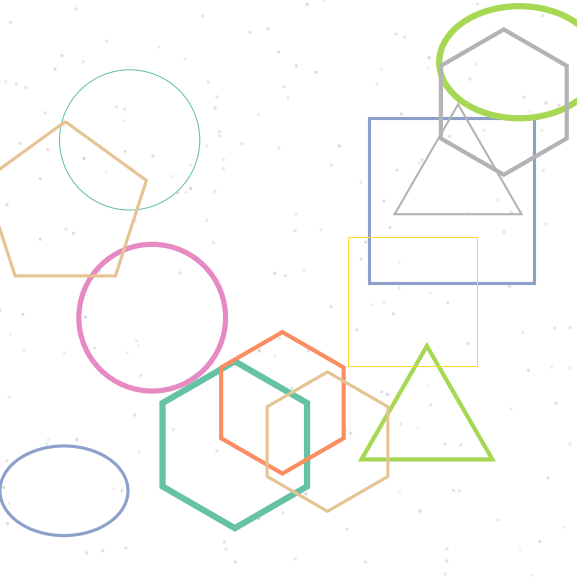[{"shape": "hexagon", "thickness": 3, "radius": 0.72, "center": [0.407, 0.229]}, {"shape": "circle", "thickness": 0.5, "radius": 0.61, "center": [0.224, 0.757]}, {"shape": "hexagon", "thickness": 2, "radius": 0.61, "center": [0.489, 0.302]}, {"shape": "square", "thickness": 1.5, "radius": 0.71, "center": [0.782, 0.652]}, {"shape": "oval", "thickness": 1.5, "radius": 0.55, "center": [0.111, 0.149]}, {"shape": "circle", "thickness": 2.5, "radius": 0.64, "center": [0.264, 0.449]}, {"shape": "oval", "thickness": 3, "radius": 0.69, "center": [0.899, 0.891]}, {"shape": "triangle", "thickness": 2, "radius": 0.65, "center": [0.739, 0.269]}, {"shape": "square", "thickness": 0.5, "radius": 0.56, "center": [0.714, 0.478]}, {"shape": "pentagon", "thickness": 1.5, "radius": 0.74, "center": [0.113, 0.641]}, {"shape": "hexagon", "thickness": 1.5, "radius": 0.6, "center": [0.567, 0.234]}, {"shape": "hexagon", "thickness": 2, "radius": 0.63, "center": [0.872, 0.822]}, {"shape": "triangle", "thickness": 1, "radius": 0.63, "center": [0.793, 0.692]}]